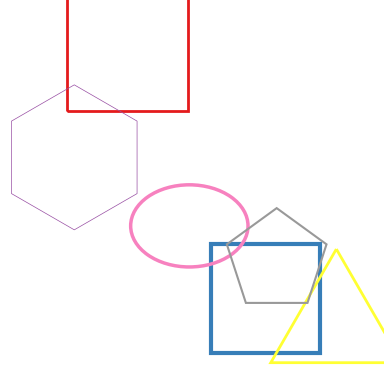[{"shape": "square", "thickness": 2, "radius": 0.79, "center": [0.331, 0.868]}, {"shape": "square", "thickness": 3, "radius": 0.71, "center": [0.69, 0.224]}, {"shape": "hexagon", "thickness": 0.5, "radius": 0.94, "center": [0.193, 0.591]}, {"shape": "triangle", "thickness": 2, "radius": 0.98, "center": [0.874, 0.156]}, {"shape": "oval", "thickness": 2.5, "radius": 0.76, "center": [0.492, 0.413]}, {"shape": "pentagon", "thickness": 1.5, "radius": 0.68, "center": [0.719, 0.323]}]